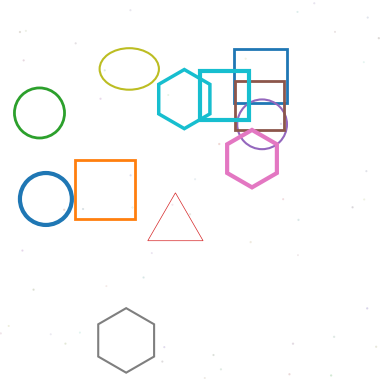[{"shape": "square", "thickness": 2, "radius": 0.35, "center": [0.677, 0.802]}, {"shape": "circle", "thickness": 3, "radius": 0.34, "center": [0.119, 0.483]}, {"shape": "square", "thickness": 2, "radius": 0.39, "center": [0.274, 0.508]}, {"shape": "circle", "thickness": 2, "radius": 0.33, "center": [0.103, 0.707]}, {"shape": "triangle", "thickness": 0.5, "radius": 0.41, "center": [0.456, 0.416]}, {"shape": "circle", "thickness": 1.5, "radius": 0.32, "center": [0.681, 0.677]}, {"shape": "square", "thickness": 2, "radius": 0.31, "center": [0.674, 0.726]}, {"shape": "hexagon", "thickness": 3, "radius": 0.37, "center": [0.655, 0.588]}, {"shape": "hexagon", "thickness": 1.5, "radius": 0.42, "center": [0.328, 0.116]}, {"shape": "oval", "thickness": 1.5, "radius": 0.39, "center": [0.336, 0.821]}, {"shape": "hexagon", "thickness": 2.5, "radius": 0.38, "center": [0.479, 0.743]}, {"shape": "square", "thickness": 3, "radius": 0.32, "center": [0.583, 0.751]}]